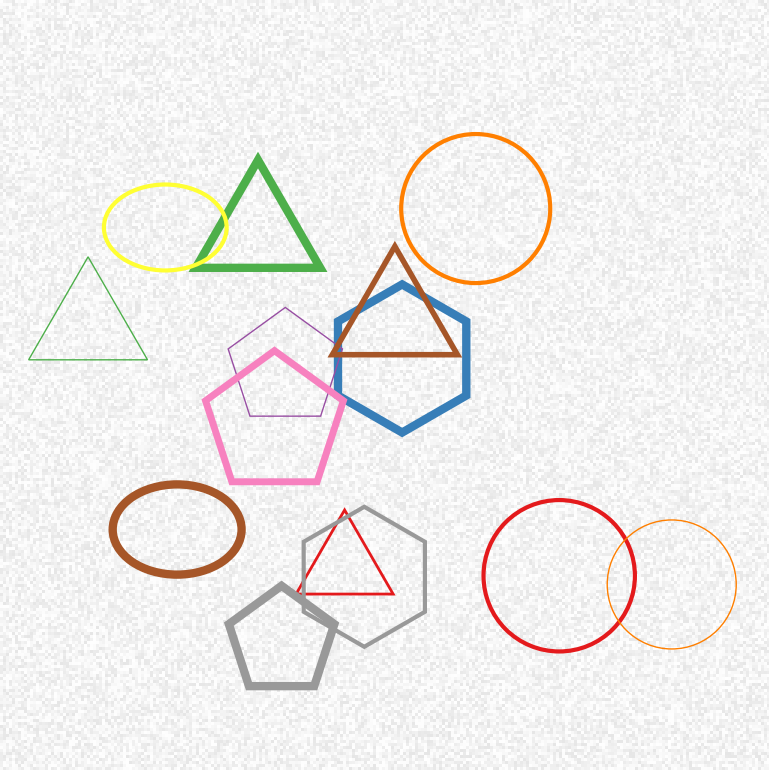[{"shape": "circle", "thickness": 1.5, "radius": 0.49, "center": [0.726, 0.252]}, {"shape": "triangle", "thickness": 1, "radius": 0.36, "center": [0.448, 0.265]}, {"shape": "hexagon", "thickness": 3, "radius": 0.48, "center": [0.522, 0.534]}, {"shape": "triangle", "thickness": 3, "radius": 0.47, "center": [0.335, 0.699]}, {"shape": "triangle", "thickness": 0.5, "radius": 0.45, "center": [0.114, 0.577]}, {"shape": "pentagon", "thickness": 0.5, "radius": 0.39, "center": [0.371, 0.523]}, {"shape": "circle", "thickness": 1.5, "radius": 0.48, "center": [0.618, 0.729]}, {"shape": "circle", "thickness": 0.5, "radius": 0.42, "center": [0.872, 0.241]}, {"shape": "oval", "thickness": 1.5, "radius": 0.4, "center": [0.215, 0.705]}, {"shape": "triangle", "thickness": 2, "radius": 0.47, "center": [0.513, 0.586]}, {"shape": "oval", "thickness": 3, "radius": 0.42, "center": [0.23, 0.312]}, {"shape": "pentagon", "thickness": 2.5, "radius": 0.47, "center": [0.356, 0.45]}, {"shape": "pentagon", "thickness": 3, "radius": 0.36, "center": [0.366, 0.167]}, {"shape": "hexagon", "thickness": 1.5, "radius": 0.45, "center": [0.473, 0.251]}]